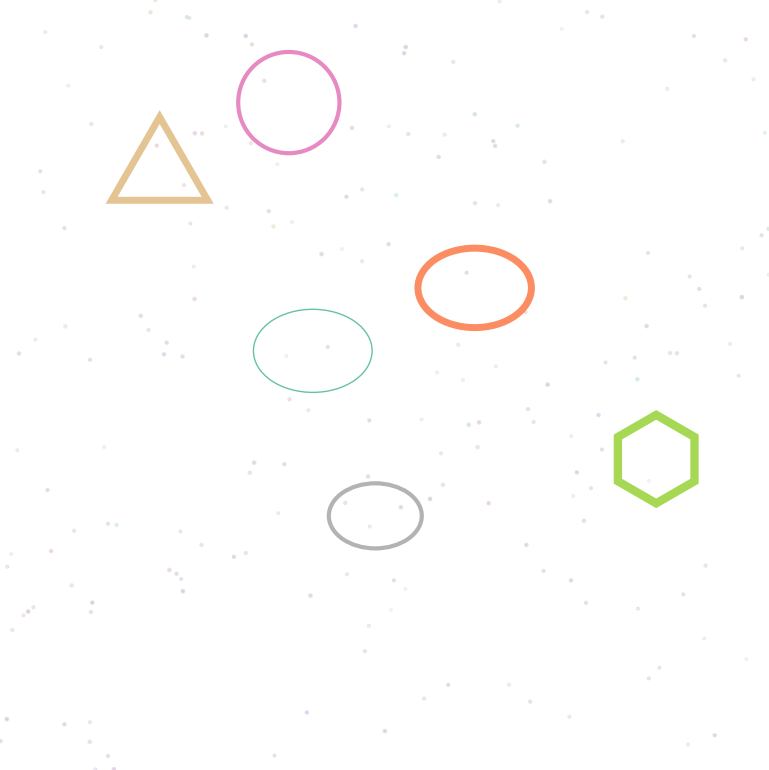[{"shape": "oval", "thickness": 0.5, "radius": 0.39, "center": [0.406, 0.544]}, {"shape": "oval", "thickness": 2.5, "radius": 0.37, "center": [0.616, 0.626]}, {"shape": "circle", "thickness": 1.5, "radius": 0.33, "center": [0.375, 0.867]}, {"shape": "hexagon", "thickness": 3, "radius": 0.29, "center": [0.852, 0.404]}, {"shape": "triangle", "thickness": 2.5, "radius": 0.36, "center": [0.207, 0.776]}, {"shape": "oval", "thickness": 1.5, "radius": 0.3, "center": [0.487, 0.33]}]